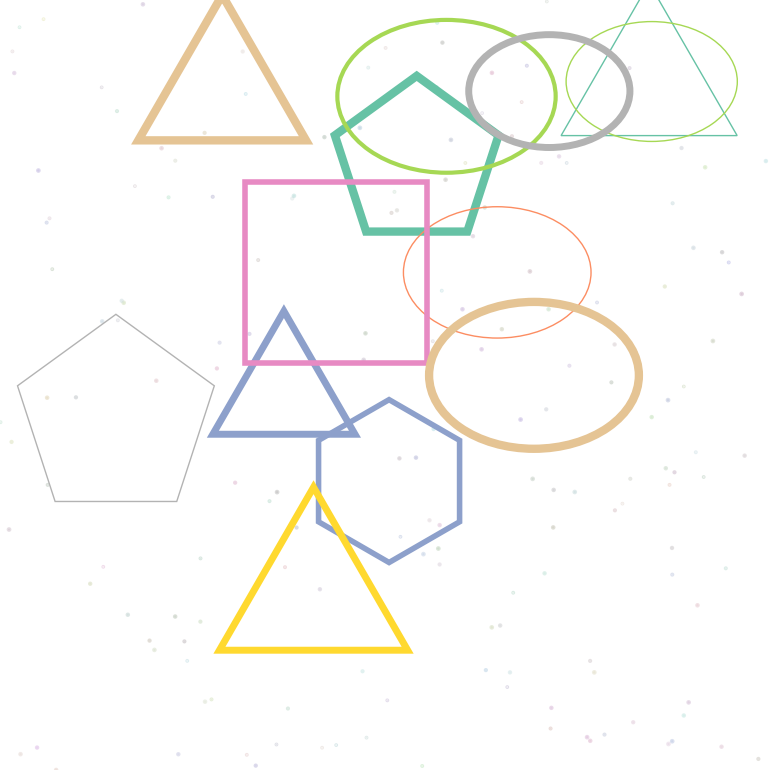[{"shape": "triangle", "thickness": 0.5, "radius": 0.66, "center": [0.843, 0.89]}, {"shape": "pentagon", "thickness": 3, "radius": 0.56, "center": [0.541, 0.79]}, {"shape": "oval", "thickness": 0.5, "radius": 0.61, "center": [0.646, 0.646]}, {"shape": "triangle", "thickness": 2.5, "radius": 0.53, "center": [0.369, 0.489]}, {"shape": "hexagon", "thickness": 2, "radius": 0.53, "center": [0.505, 0.375]}, {"shape": "square", "thickness": 2, "radius": 0.59, "center": [0.436, 0.646]}, {"shape": "oval", "thickness": 0.5, "radius": 0.56, "center": [0.846, 0.894]}, {"shape": "oval", "thickness": 1.5, "radius": 0.71, "center": [0.58, 0.875]}, {"shape": "triangle", "thickness": 2.5, "radius": 0.71, "center": [0.407, 0.226]}, {"shape": "triangle", "thickness": 3, "radius": 0.63, "center": [0.289, 0.881]}, {"shape": "oval", "thickness": 3, "radius": 0.68, "center": [0.693, 0.513]}, {"shape": "pentagon", "thickness": 0.5, "radius": 0.67, "center": [0.151, 0.457]}, {"shape": "oval", "thickness": 2.5, "radius": 0.52, "center": [0.713, 0.882]}]